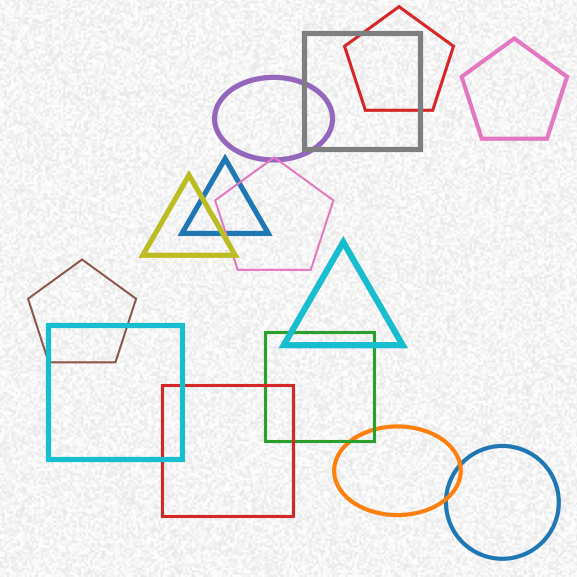[{"shape": "triangle", "thickness": 2.5, "radius": 0.43, "center": [0.39, 0.638]}, {"shape": "circle", "thickness": 2, "radius": 0.49, "center": [0.87, 0.129]}, {"shape": "oval", "thickness": 2, "radius": 0.55, "center": [0.688, 0.184]}, {"shape": "square", "thickness": 1.5, "radius": 0.47, "center": [0.554, 0.33]}, {"shape": "square", "thickness": 1.5, "radius": 0.57, "center": [0.394, 0.219]}, {"shape": "pentagon", "thickness": 1.5, "radius": 0.5, "center": [0.691, 0.888]}, {"shape": "oval", "thickness": 2.5, "radius": 0.51, "center": [0.474, 0.794]}, {"shape": "pentagon", "thickness": 1, "radius": 0.49, "center": [0.142, 0.451]}, {"shape": "pentagon", "thickness": 1, "radius": 0.54, "center": [0.475, 0.619]}, {"shape": "pentagon", "thickness": 2, "radius": 0.48, "center": [0.891, 0.837]}, {"shape": "square", "thickness": 2.5, "radius": 0.5, "center": [0.627, 0.842]}, {"shape": "triangle", "thickness": 2.5, "radius": 0.46, "center": [0.327, 0.603]}, {"shape": "square", "thickness": 2.5, "radius": 0.58, "center": [0.199, 0.32]}, {"shape": "triangle", "thickness": 3, "radius": 0.59, "center": [0.594, 0.461]}]